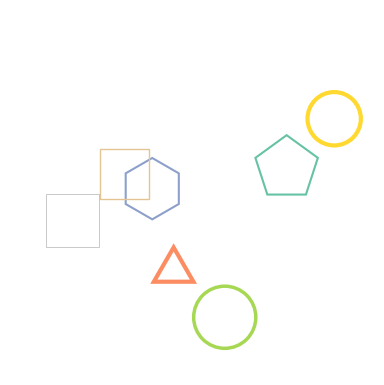[{"shape": "pentagon", "thickness": 1.5, "radius": 0.43, "center": [0.744, 0.564]}, {"shape": "triangle", "thickness": 3, "radius": 0.3, "center": [0.451, 0.298]}, {"shape": "hexagon", "thickness": 1.5, "radius": 0.4, "center": [0.395, 0.51]}, {"shape": "circle", "thickness": 2.5, "radius": 0.4, "center": [0.584, 0.176]}, {"shape": "circle", "thickness": 3, "radius": 0.35, "center": [0.868, 0.692]}, {"shape": "square", "thickness": 1, "radius": 0.32, "center": [0.324, 0.547]}, {"shape": "square", "thickness": 0.5, "radius": 0.35, "center": [0.188, 0.428]}]